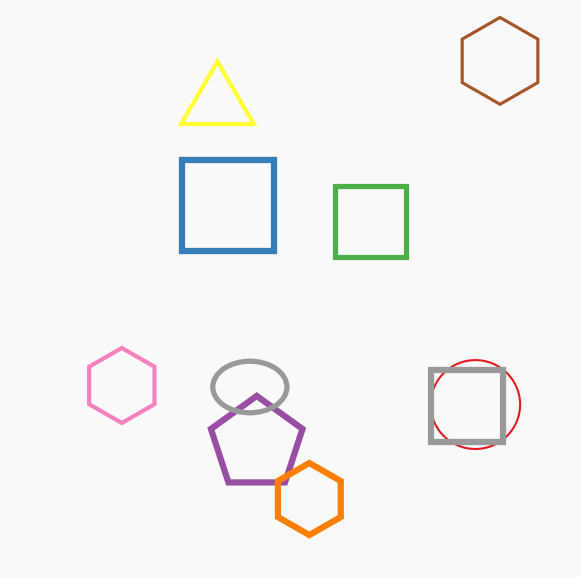[{"shape": "circle", "thickness": 1, "radius": 0.38, "center": [0.818, 0.299]}, {"shape": "square", "thickness": 3, "radius": 0.39, "center": [0.392, 0.643]}, {"shape": "square", "thickness": 2.5, "radius": 0.31, "center": [0.638, 0.616]}, {"shape": "pentagon", "thickness": 3, "radius": 0.41, "center": [0.442, 0.231]}, {"shape": "hexagon", "thickness": 3, "radius": 0.31, "center": [0.532, 0.135]}, {"shape": "triangle", "thickness": 2, "radius": 0.36, "center": [0.374, 0.82]}, {"shape": "hexagon", "thickness": 1.5, "radius": 0.38, "center": [0.86, 0.894]}, {"shape": "hexagon", "thickness": 2, "radius": 0.32, "center": [0.21, 0.332]}, {"shape": "square", "thickness": 3, "radius": 0.31, "center": [0.804, 0.296]}, {"shape": "oval", "thickness": 2.5, "radius": 0.32, "center": [0.43, 0.329]}]